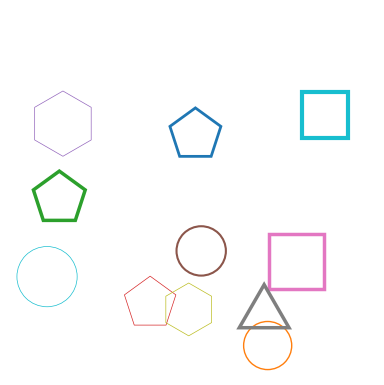[{"shape": "pentagon", "thickness": 2, "radius": 0.35, "center": [0.508, 0.65]}, {"shape": "circle", "thickness": 1, "radius": 0.31, "center": [0.695, 0.103]}, {"shape": "pentagon", "thickness": 2.5, "radius": 0.35, "center": [0.154, 0.485]}, {"shape": "pentagon", "thickness": 0.5, "radius": 0.35, "center": [0.39, 0.212]}, {"shape": "hexagon", "thickness": 0.5, "radius": 0.42, "center": [0.163, 0.679]}, {"shape": "circle", "thickness": 1.5, "radius": 0.32, "center": [0.523, 0.348]}, {"shape": "square", "thickness": 2.5, "radius": 0.36, "center": [0.77, 0.321]}, {"shape": "triangle", "thickness": 2.5, "radius": 0.37, "center": [0.686, 0.186]}, {"shape": "hexagon", "thickness": 0.5, "radius": 0.34, "center": [0.49, 0.196]}, {"shape": "square", "thickness": 3, "radius": 0.3, "center": [0.844, 0.701]}, {"shape": "circle", "thickness": 0.5, "radius": 0.39, "center": [0.122, 0.281]}]